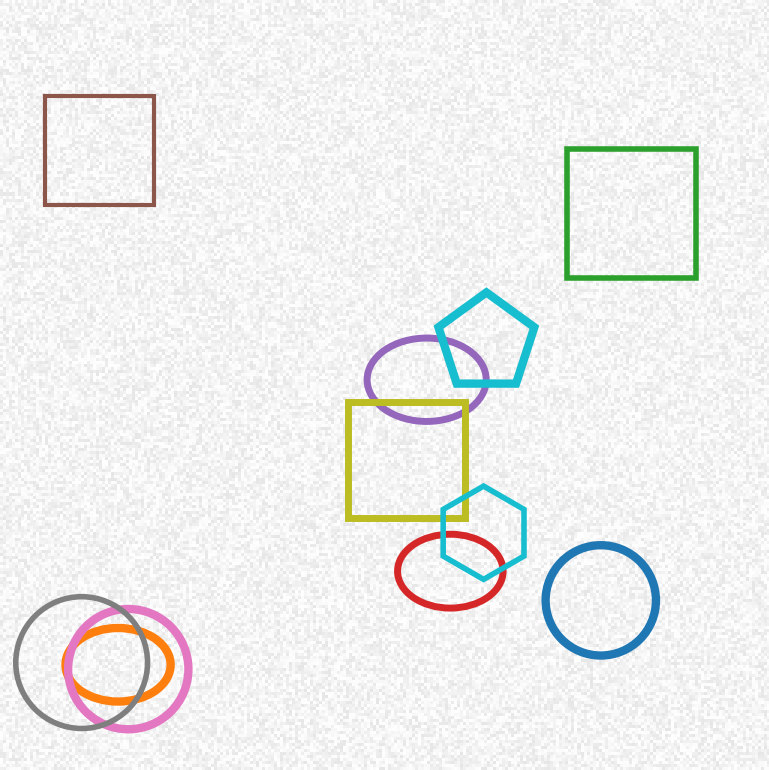[{"shape": "circle", "thickness": 3, "radius": 0.36, "center": [0.78, 0.22]}, {"shape": "oval", "thickness": 3, "radius": 0.34, "center": [0.153, 0.137]}, {"shape": "square", "thickness": 2, "radius": 0.42, "center": [0.82, 0.723]}, {"shape": "oval", "thickness": 2.5, "radius": 0.34, "center": [0.585, 0.258]}, {"shape": "oval", "thickness": 2.5, "radius": 0.39, "center": [0.554, 0.507]}, {"shape": "square", "thickness": 1.5, "radius": 0.35, "center": [0.13, 0.805]}, {"shape": "circle", "thickness": 3, "radius": 0.39, "center": [0.167, 0.131]}, {"shape": "circle", "thickness": 2, "radius": 0.43, "center": [0.106, 0.14]}, {"shape": "square", "thickness": 2.5, "radius": 0.38, "center": [0.528, 0.402]}, {"shape": "pentagon", "thickness": 3, "radius": 0.33, "center": [0.632, 0.555]}, {"shape": "hexagon", "thickness": 2, "radius": 0.3, "center": [0.628, 0.308]}]